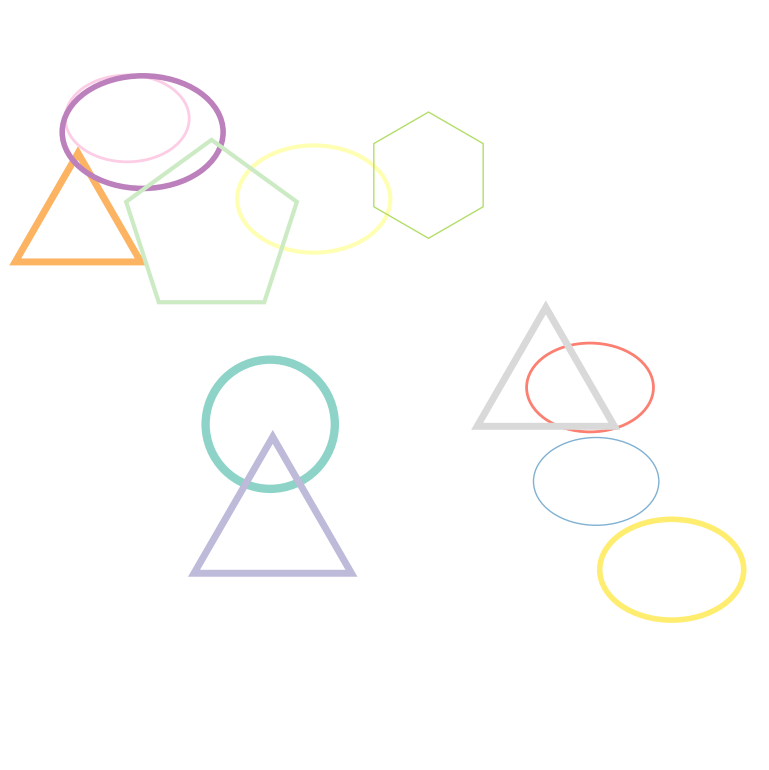[{"shape": "circle", "thickness": 3, "radius": 0.42, "center": [0.351, 0.449]}, {"shape": "oval", "thickness": 1.5, "radius": 0.5, "center": [0.407, 0.742]}, {"shape": "triangle", "thickness": 2.5, "radius": 0.59, "center": [0.354, 0.315]}, {"shape": "oval", "thickness": 1, "radius": 0.41, "center": [0.766, 0.497]}, {"shape": "oval", "thickness": 0.5, "radius": 0.41, "center": [0.774, 0.375]}, {"shape": "triangle", "thickness": 2.5, "radius": 0.47, "center": [0.101, 0.707]}, {"shape": "hexagon", "thickness": 0.5, "radius": 0.41, "center": [0.556, 0.773]}, {"shape": "oval", "thickness": 1, "radius": 0.4, "center": [0.165, 0.846]}, {"shape": "triangle", "thickness": 2.5, "radius": 0.51, "center": [0.709, 0.498]}, {"shape": "oval", "thickness": 2, "radius": 0.52, "center": [0.185, 0.828]}, {"shape": "pentagon", "thickness": 1.5, "radius": 0.58, "center": [0.275, 0.702]}, {"shape": "oval", "thickness": 2, "radius": 0.47, "center": [0.872, 0.26]}]